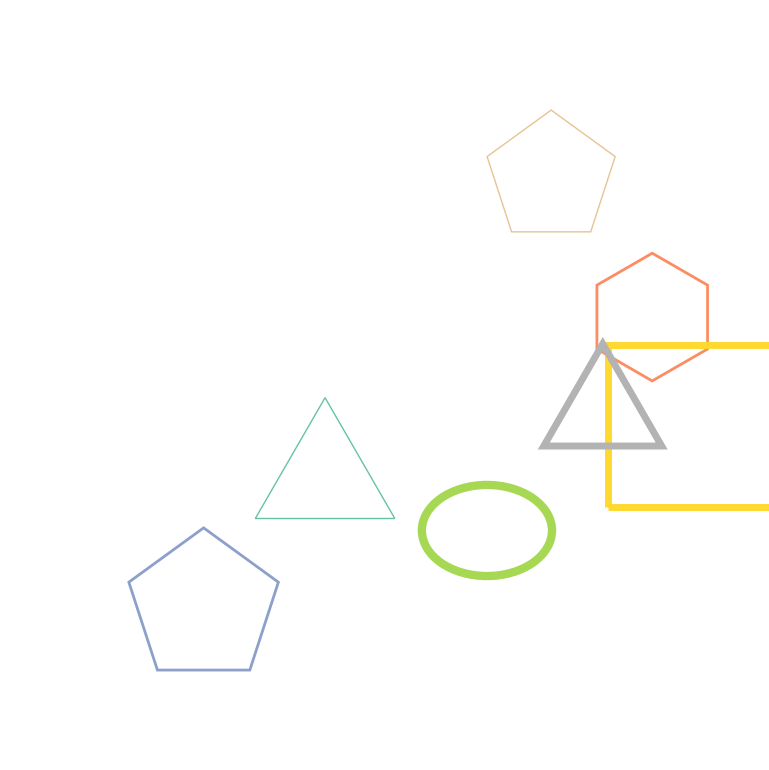[{"shape": "triangle", "thickness": 0.5, "radius": 0.52, "center": [0.422, 0.379]}, {"shape": "hexagon", "thickness": 1, "radius": 0.41, "center": [0.847, 0.588]}, {"shape": "pentagon", "thickness": 1, "radius": 0.51, "center": [0.264, 0.212]}, {"shape": "oval", "thickness": 3, "radius": 0.42, "center": [0.632, 0.311]}, {"shape": "square", "thickness": 2.5, "radius": 0.53, "center": [0.895, 0.447]}, {"shape": "pentagon", "thickness": 0.5, "radius": 0.44, "center": [0.716, 0.77]}, {"shape": "triangle", "thickness": 2.5, "radius": 0.44, "center": [0.783, 0.465]}]